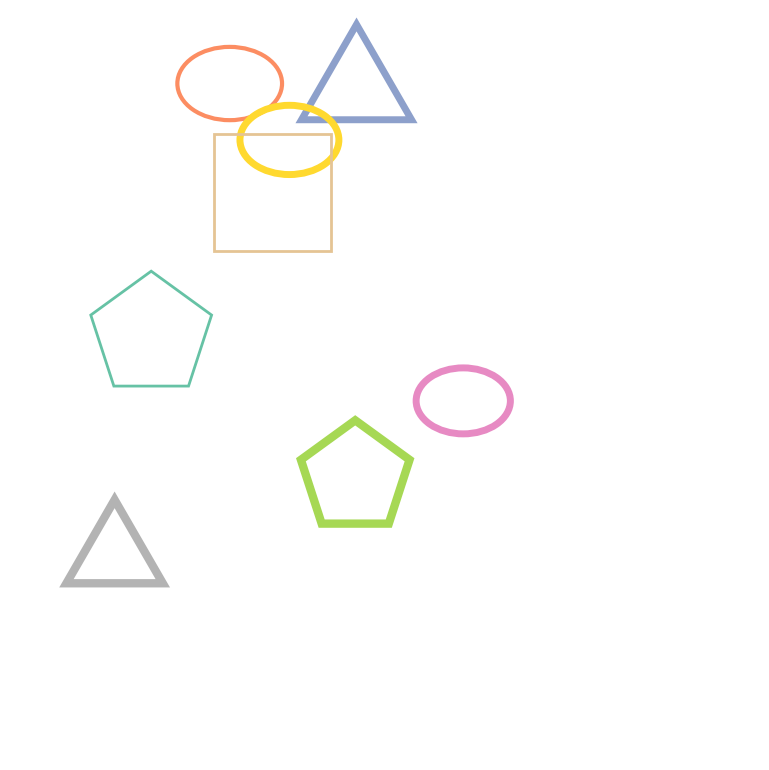[{"shape": "pentagon", "thickness": 1, "radius": 0.41, "center": [0.196, 0.565]}, {"shape": "oval", "thickness": 1.5, "radius": 0.34, "center": [0.298, 0.892]}, {"shape": "triangle", "thickness": 2.5, "radius": 0.41, "center": [0.463, 0.886]}, {"shape": "oval", "thickness": 2.5, "radius": 0.31, "center": [0.602, 0.479]}, {"shape": "pentagon", "thickness": 3, "radius": 0.37, "center": [0.461, 0.38]}, {"shape": "oval", "thickness": 2.5, "radius": 0.32, "center": [0.376, 0.818]}, {"shape": "square", "thickness": 1, "radius": 0.38, "center": [0.354, 0.75]}, {"shape": "triangle", "thickness": 3, "radius": 0.36, "center": [0.149, 0.279]}]